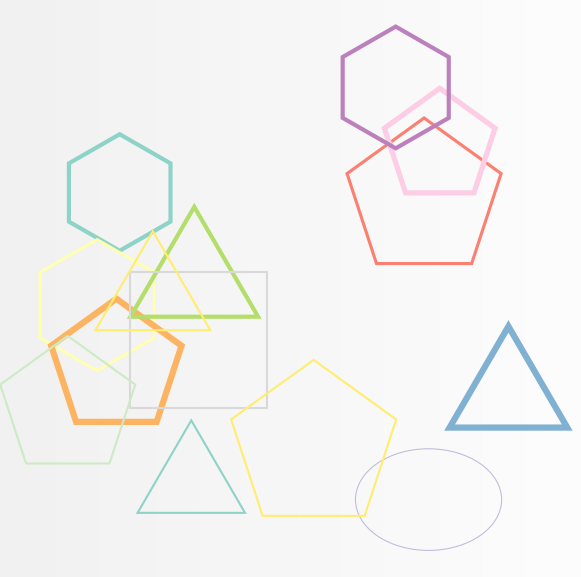[{"shape": "hexagon", "thickness": 2, "radius": 0.5, "center": [0.206, 0.666]}, {"shape": "triangle", "thickness": 1, "radius": 0.53, "center": [0.329, 0.164]}, {"shape": "hexagon", "thickness": 1.5, "radius": 0.57, "center": [0.167, 0.471]}, {"shape": "oval", "thickness": 0.5, "radius": 0.63, "center": [0.737, 0.134]}, {"shape": "pentagon", "thickness": 1.5, "radius": 0.7, "center": [0.73, 0.655]}, {"shape": "triangle", "thickness": 3, "radius": 0.58, "center": [0.875, 0.317]}, {"shape": "pentagon", "thickness": 3, "radius": 0.59, "center": [0.2, 0.364]}, {"shape": "triangle", "thickness": 2, "radius": 0.63, "center": [0.334, 0.514]}, {"shape": "pentagon", "thickness": 2.5, "radius": 0.5, "center": [0.757, 0.746]}, {"shape": "square", "thickness": 1, "radius": 0.59, "center": [0.341, 0.41]}, {"shape": "hexagon", "thickness": 2, "radius": 0.53, "center": [0.681, 0.848]}, {"shape": "pentagon", "thickness": 1, "radius": 0.61, "center": [0.117, 0.295]}, {"shape": "triangle", "thickness": 1, "radius": 0.57, "center": [0.263, 0.484]}, {"shape": "pentagon", "thickness": 1, "radius": 0.75, "center": [0.54, 0.227]}]